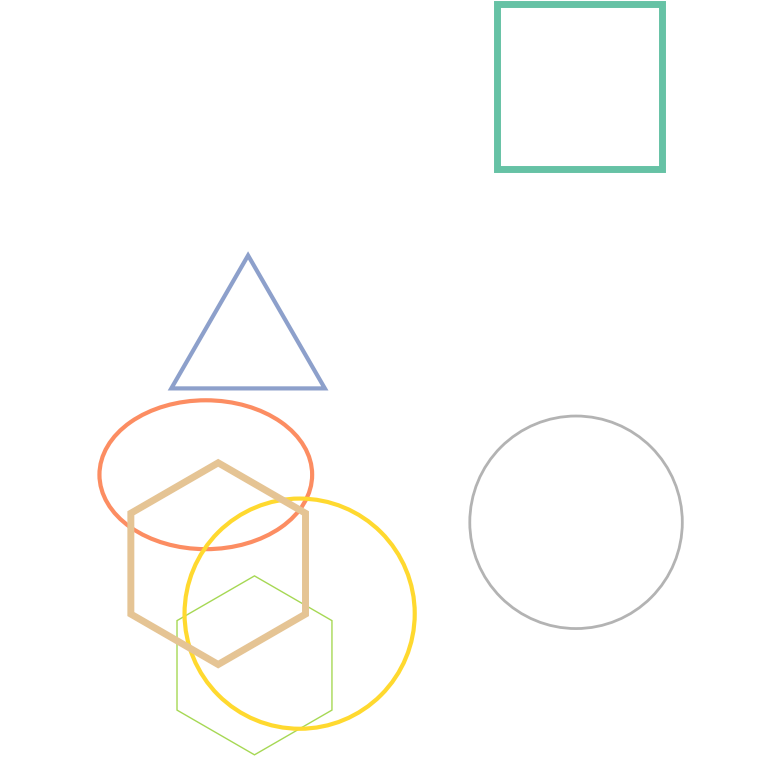[{"shape": "square", "thickness": 2.5, "radius": 0.54, "center": [0.753, 0.887]}, {"shape": "oval", "thickness": 1.5, "radius": 0.69, "center": [0.267, 0.383]}, {"shape": "triangle", "thickness": 1.5, "radius": 0.58, "center": [0.322, 0.553]}, {"shape": "hexagon", "thickness": 0.5, "radius": 0.58, "center": [0.33, 0.136]}, {"shape": "circle", "thickness": 1.5, "radius": 0.75, "center": [0.389, 0.203]}, {"shape": "hexagon", "thickness": 2.5, "radius": 0.65, "center": [0.283, 0.268]}, {"shape": "circle", "thickness": 1, "radius": 0.69, "center": [0.748, 0.322]}]